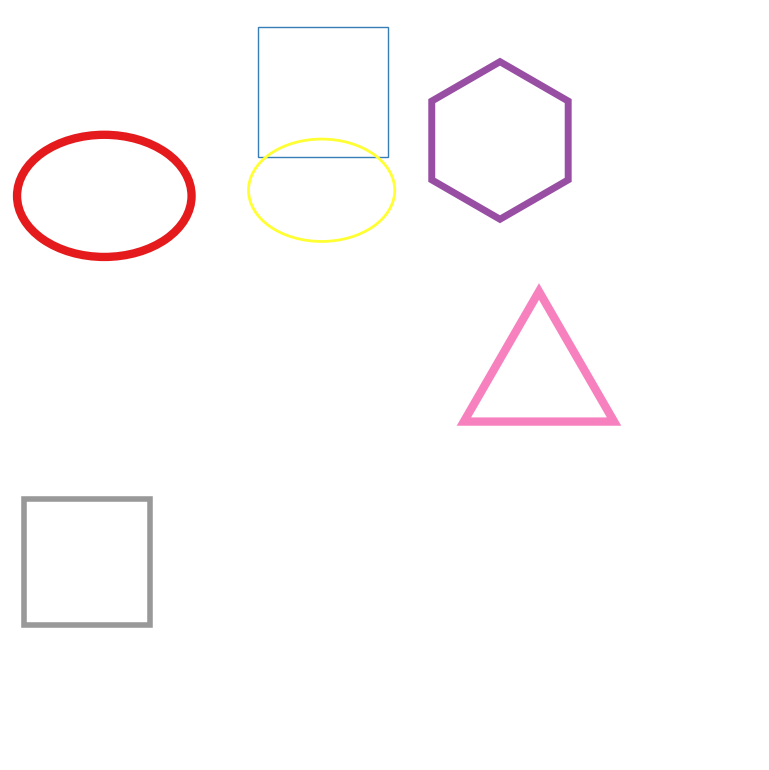[{"shape": "oval", "thickness": 3, "radius": 0.57, "center": [0.135, 0.746]}, {"shape": "square", "thickness": 0.5, "radius": 0.42, "center": [0.419, 0.881]}, {"shape": "hexagon", "thickness": 2.5, "radius": 0.51, "center": [0.649, 0.818]}, {"shape": "oval", "thickness": 1, "radius": 0.47, "center": [0.418, 0.753]}, {"shape": "triangle", "thickness": 3, "radius": 0.56, "center": [0.7, 0.509]}, {"shape": "square", "thickness": 2, "radius": 0.41, "center": [0.113, 0.27]}]